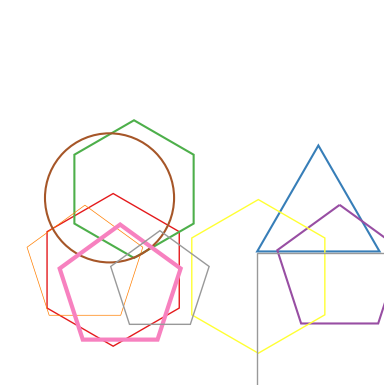[{"shape": "hexagon", "thickness": 1, "radius": 0.99, "center": [0.294, 0.299]}, {"shape": "triangle", "thickness": 1.5, "radius": 0.92, "center": [0.827, 0.439]}, {"shape": "hexagon", "thickness": 1.5, "radius": 0.89, "center": [0.348, 0.509]}, {"shape": "pentagon", "thickness": 1.5, "radius": 0.85, "center": [0.882, 0.298]}, {"shape": "pentagon", "thickness": 0.5, "radius": 0.79, "center": [0.221, 0.309]}, {"shape": "hexagon", "thickness": 1, "radius": 1.0, "center": [0.671, 0.282]}, {"shape": "circle", "thickness": 1.5, "radius": 0.84, "center": [0.284, 0.486]}, {"shape": "pentagon", "thickness": 3, "radius": 0.83, "center": [0.312, 0.252]}, {"shape": "square", "thickness": 1, "radius": 0.98, "center": [0.866, 0.145]}, {"shape": "pentagon", "thickness": 1, "radius": 0.67, "center": [0.415, 0.266]}]